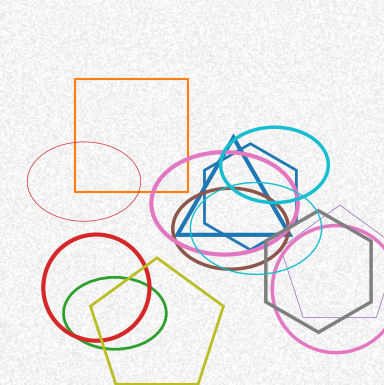[{"shape": "triangle", "thickness": 3, "radius": 0.84, "center": [0.606, 0.474]}, {"shape": "hexagon", "thickness": 2, "radius": 0.69, "center": [0.65, 0.489]}, {"shape": "square", "thickness": 1.5, "radius": 0.73, "center": [0.341, 0.648]}, {"shape": "oval", "thickness": 2, "radius": 0.67, "center": [0.299, 0.186]}, {"shape": "circle", "thickness": 3, "radius": 0.69, "center": [0.25, 0.253]}, {"shape": "oval", "thickness": 0.5, "radius": 0.74, "center": [0.218, 0.528]}, {"shape": "pentagon", "thickness": 0.5, "radius": 0.81, "center": [0.882, 0.306]}, {"shape": "oval", "thickness": 2.5, "radius": 0.75, "center": [0.599, 0.406]}, {"shape": "oval", "thickness": 3, "radius": 0.95, "center": [0.583, 0.472]}, {"shape": "circle", "thickness": 2.5, "radius": 0.83, "center": [0.872, 0.249]}, {"shape": "hexagon", "thickness": 2.5, "radius": 0.79, "center": [0.827, 0.295]}, {"shape": "pentagon", "thickness": 2, "radius": 0.91, "center": [0.408, 0.149]}, {"shape": "oval", "thickness": 1, "radius": 0.85, "center": [0.665, 0.407]}, {"shape": "oval", "thickness": 2.5, "radius": 0.7, "center": [0.713, 0.572]}]